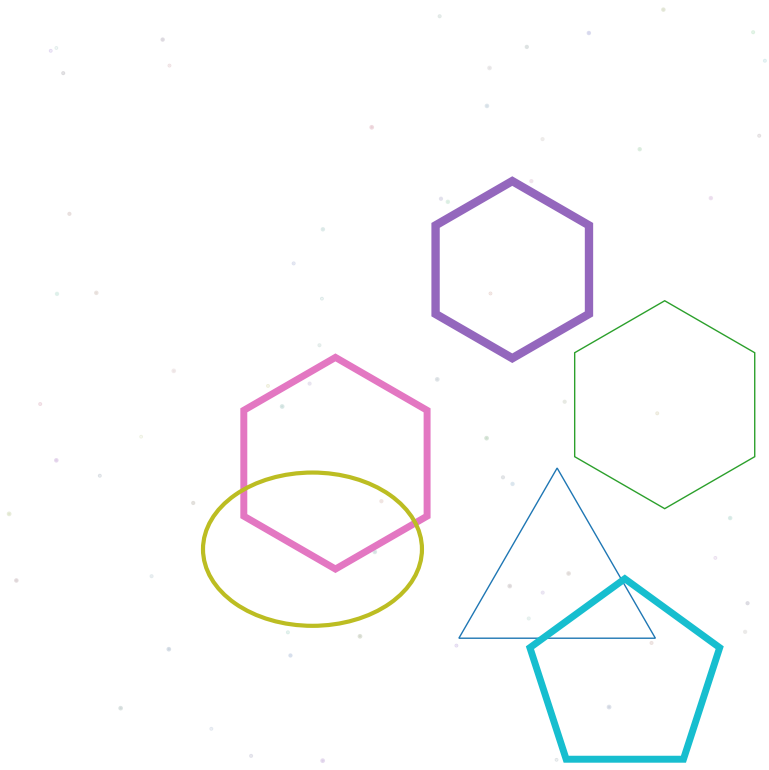[{"shape": "triangle", "thickness": 0.5, "radius": 0.74, "center": [0.724, 0.245]}, {"shape": "hexagon", "thickness": 0.5, "radius": 0.68, "center": [0.863, 0.474]}, {"shape": "hexagon", "thickness": 3, "radius": 0.58, "center": [0.665, 0.65]}, {"shape": "hexagon", "thickness": 2.5, "radius": 0.69, "center": [0.436, 0.398]}, {"shape": "oval", "thickness": 1.5, "radius": 0.71, "center": [0.406, 0.287]}, {"shape": "pentagon", "thickness": 2.5, "radius": 0.65, "center": [0.811, 0.119]}]